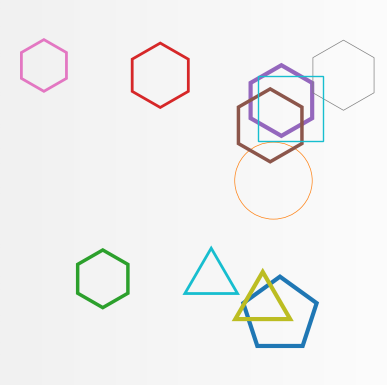[{"shape": "pentagon", "thickness": 3, "radius": 0.5, "center": [0.723, 0.182]}, {"shape": "circle", "thickness": 0.5, "radius": 0.5, "center": [0.706, 0.531]}, {"shape": "hexagon", "thickness": 2.5, "radius": 0.37, "center": [0.265, 0.276]}, {"shape": "hexagon", "thickness": 2, "radius": 0.42, "center": [0.414, 0.804]}, {"shape": "hexagon", "thickness": 3, "radius": 0.46, "center": [0.726, 0.739]}, {"shape": "hexagon", "thickness": 2.5, "radius": 0.47, "center": [0.697, 0.674]}, {"shape": "hexagon", "thickness": 2, "radius": 0.34, "center": [0.113, 0.83]}, {"shape": "hexagon", "thickness": 0.5, "radius": 0.46, "center": [0.886, 0.805]}, {"shape": "triangle", "thickness": 3, "radius": 0.41, "center": [0.678, 0.212]}, {"shape": "square", "thickness": 1, "radius": 0.42, "center": [0.749, 0.717]}, {"shape": "triangle", "thickness": 2, "radius": 0.39, "center": [0.545, 0.277]}]